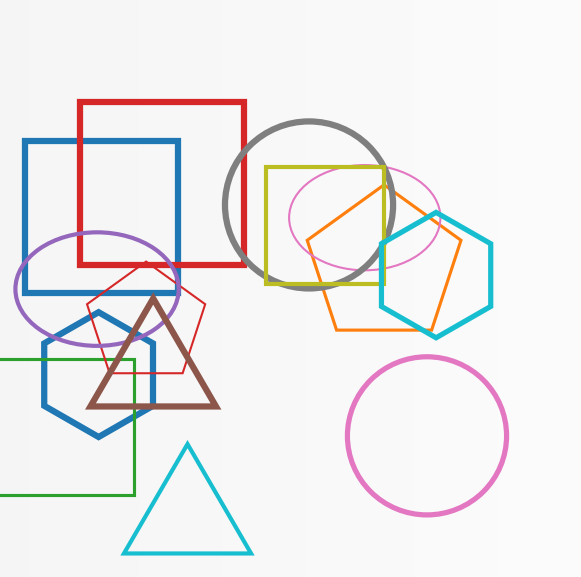[{"shape": "hexagon", "thickness": 3, "radius": 0.54, "center": [0.17, 0.35]}, {"shape": "square", "thickness": 3, "radius": 0.66, "center": [0.175, 0.624]}, {"shape": "pentagon", "thickness": 1.5, "radius": 0.7, "center": [0.661, 0.54]}, {"shape": "square", "thickness": 1.5, "radius": 0.59, "center": [0.114, 0.26]}, {"shape": "pentagon", "thickness": 1, "radius": 0.53, "center": [0.251, 0.439]}, {"shape": "square", "thickness": 3, "radius": 0.71, "center": [0.279, 0.681]}, {"shape": "oval", "thickness": 2, "radius": 0.7, "center": [0.167, 0.499]}, {"shape": "triangle", "thickness": 3, "radius": 0.62, "center": [0.264, 0.358]}, {"shape": "circle", "thickness": 2.5, "radius": 0.68, "center": [0.735, 0.244]}, {"shape": "oval", "thickness": 1, "radius": 0.65, "center": [0.628, 0.622]}, {"shape": "circle", "thickness": 3, "radius": 0.72, "center": [0.532, 0.644]}, {"shape": "square", "thickness": 2, "radius": 0.51, "center": [0.56, 0.608]}, {"shape": "hexagon", "thickness": 2.5, "radius": 0.54, "center": [0.75, 0.523]}, {"shape": "triangle", "thickness": 2, "radius": 0.63, "center": [0.323, 0.104]}]